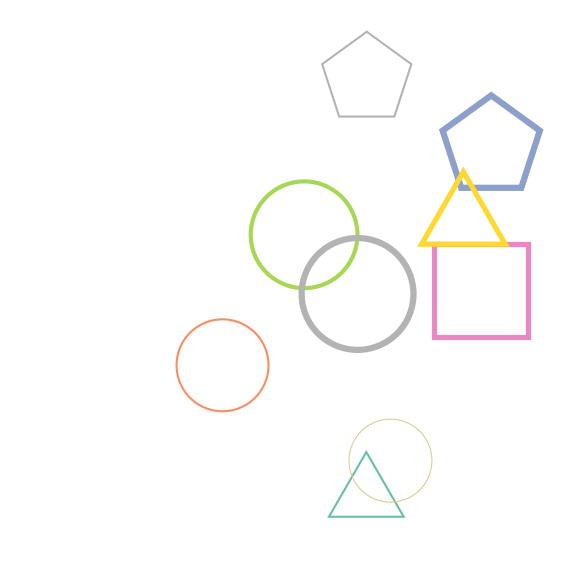[{"shape": "triangle", "thickness": 1, "radius": 0.37, "center": [0.634, 0.142]}, {"shape": "circle", "thickness": 1, "radius": 0.4, "center": [0.385, 0.367]}, {"shape": "pentagon", "thickness": 3, "radius": 0.44, "center": [0.851, 0.746]}, {"shape": "square", "thickness": 2.5, "radius": 0.41, "center": [0.833, 0.496]}, {"shape": "circle", "thickness": 2, "radius": 0.46, "center": [0.527, 0.593]}, {"shape": "triangle", "thickness": 2.5, "radius": 0.42, "center": [0.802, 0.618]}, {"shape": "circle", "thickness": 0.5, "radius": 0.36, "center": [0.676, 0.202]}, {"shape": "circle", "thickness": 3, "radius": 0.48, "center": [0.619, 0.49]}, {"shape": "pentagon", "thickness": 1, "radius": 0.41, "center": [0.635, 0.863]}]